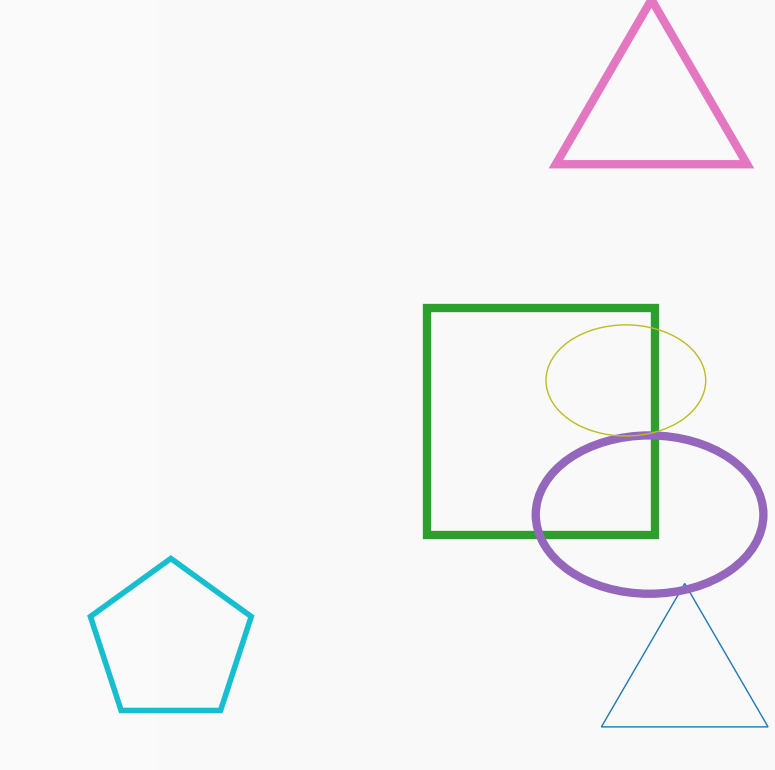[{"shape": "triangle", "thickness": 0.5, "radius": 0.62, "center": [0.884, 0.118]}, {"shape": "square", "thickness": 3, "radius": 0.74, "center": [0.698, 0.452]}, {"shape": "oval", "thickness": 3, "radius": 0.73, "center": [0.838, 0.332]}, {"shape": "triangle", "thickness": 3, "radius": 0.71, "center": [0.841, 0.858]}, {"shape": "oval", "thickness": 0.5, "radius": 0.52, "center": [0.808, 0.506]}, {"shape": "pentagon", "thickness": 2, "radius": 0.55, "center": [0.22, 0.166]}]